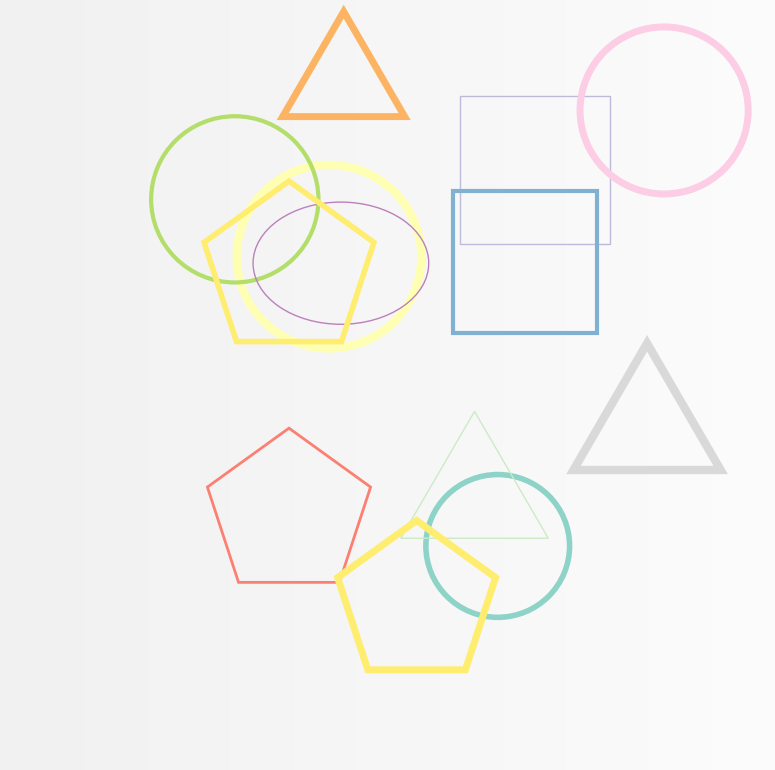[{"shape": "circle", "thickness": 2, "radius": 0.46, "center": [0.642, 0.291]}, {"shape": "circle", "thickness": 3, "radius": 0.6, "center": [0.424, 0.667]}, {"shape": "square", "thickness": 0.5, "radius": 0.48, "center": [0.69, 0.779]}, {"shape": "pentagon", "thickness": 1, "radius": 0.55, "center": [0.373, 0.333]}, {"shape": "square", "thickness": 1.5, "radius": 0.46, "center": [0.677, 0.659]}, {"shape": "triangle", "thickness": 2.5, "radius": 0.45, "center": [0.443, 0.894]}, {"shape": "circle", "thickness": 1.5, "radius": 0.54, "center": [0.303, 0.741]}, {"shape": "circle", "thickness": 2.5, "radius": 0.54, "center": [0.857, 0.857]}, {"shape": "triangle", "thickness": 3, "radius": 0.55, "center": [0.835, 0.444]}, {"shape": "oval", "thickness": 0.5, "radius": 0.57, "center": [0.44, 0.658]}, {"shape": "triangle", "thickness": 0.5, "radius": 0.55, "center": [0.612, 0.356]}, {"shape": "pentagon", "thickness": 2, "radius": 0.58, "center": [0.373, 0.65]}, {"shape": "pentagon", "thickness": 2.5, "radius": 0.54, "center": [0.538, 0.217]}]